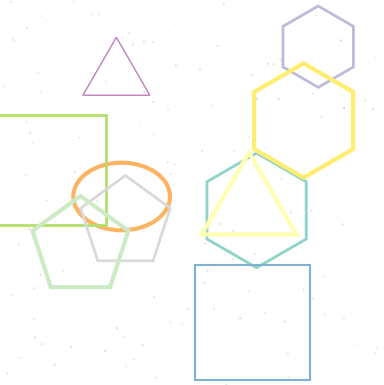[{"shape": "hexagon", "thickness": 2, "radius": 0.74, "center": [0.666, 0.454]}, {"shape": "triangle", "thickness": 3, "radius": 0.71, "center": [0.647, 0.462]}, {"shape": "hexagon", "thickness": 2, "radius": 0.53, "center": [0.826, 0.879]}, {"shape": "square", "thickness": 1.5, "radius": 0.75, "center": [0.656, 0.163]}, {"shape": "oval", "thickness": 3, "radius": 0.63, "center": [0.316, 0.49]}, {"shape": "square", "thickness": 2, "radius": 0.72, "center": [0.133, 0.559]}, {"shape": "pentagon", "thickness": 2, "radius": 0.61, "center": [0.326, 0.422]}, {"shape": "triangle", "thickness": 1, "radius": 0.5, "center": [0.302, 0.803]}, {"shape": "pentagon", "thickness": 3, "radius": 0.65, "center": [0.209, 0.36]}, {"shape": "hexagon", "thickness": 3, "radius": 0.74, "center": [0.789, 0.687]}]